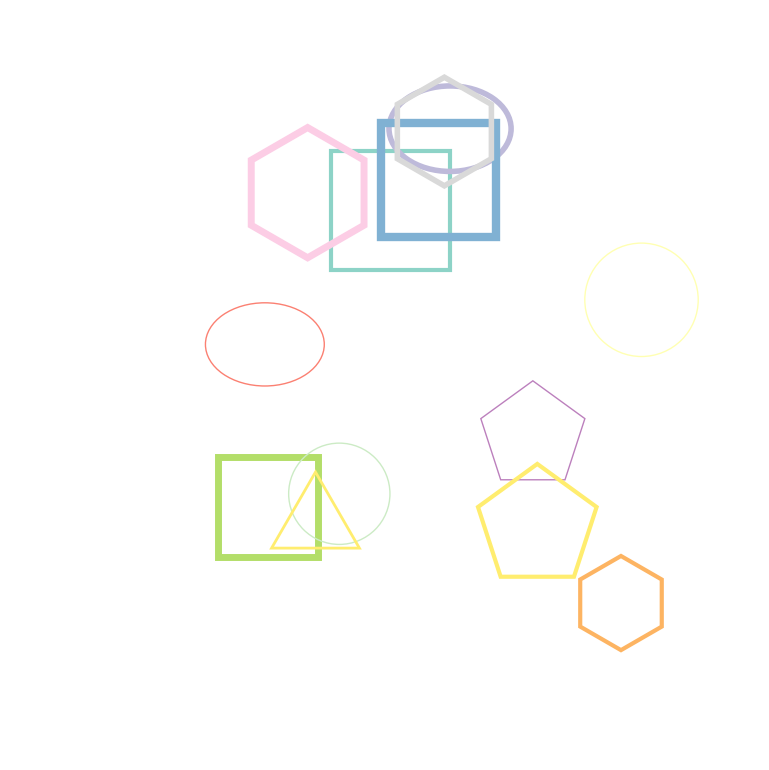[{"shape": "square", "thickness": 1.5, "radius": 0.39, "center": [0.507, 0.727]}, {"shape": "circle", "thickness": 0.5, "radius": 0.37, "center": [0.833, 0.611]}, {"shape": "oval", "thickness": 2, "radius": 0.4, "center": [0.584, 0.833]}, {"shape": "oval", "thickness": 0.5, "radius": 0.39, "center": [0.344, 0.553]}, {"shape": "square", "thickness": 3, "radius": 0.37, "center": [0.569, 0.766]}, {"shape": "hexagon", "thickness": 1.5, "radius": 0.31, "center": [0.806, 0.217]}, {"shape": "square", "thickness": 2.5, "radius": 0.32, "center": [0.348, 0.342]}, {"shape": "hexagon", "thickness": 2.5, "radius": 0.42, "center": [0.4, 0.75]}, {"shape": "hexagon", "thickness": 2, "radius": 0.35, "center": [0.577, 0.829]}, {"shape": "pentagon", "thickness": 0.5, "radius": 0.36, "center": [0.692, 0.434]}, {"shape": "circle", "thickness": 0.5, "radius": 0.33, "center": [0.441, 0.359]}, {"shape": "pentagon", "thickness": 1.5, "radius": 0.4, "center": [0.698, 0.317]}, {"shape": "triangle", "thickness": 1, "radius": 0.33, "center": [0.41, 0.321]}]